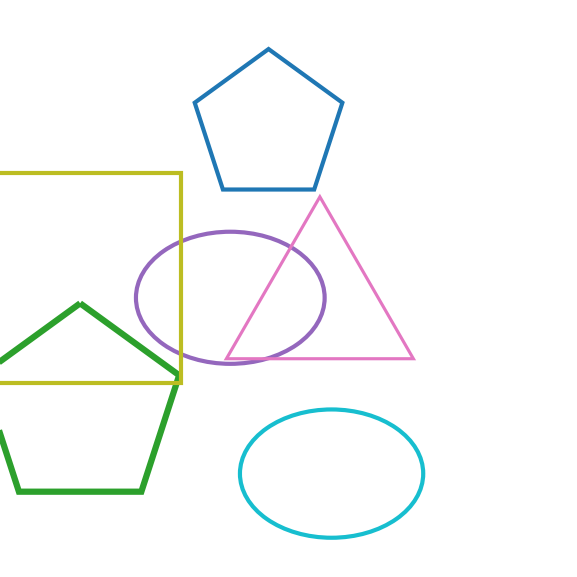[{"shape": "pentagon", "thickness": 2, "radius": 0.67, "center": [0.465, 0.78]}, {"shape": "pentagon", "thickness": 3, "radius": 0.9, "center": [0.139, 0.294]}, {"shape": "oval", "thickness": 2, "radius": 0.82, "center": [0.399, 0.483]}, {"shape": "triangle", "thickness": 1.5, "radius": 0.93, "center": [0.554, 0.471]}, {"shape": "square", "thickness": 2, "radius": 0.91, "center": [0.132, 0.518]}, {"shape": "oval", "thickness": 2, "radius": 0.79, "center": [0.574, 0.179]}]